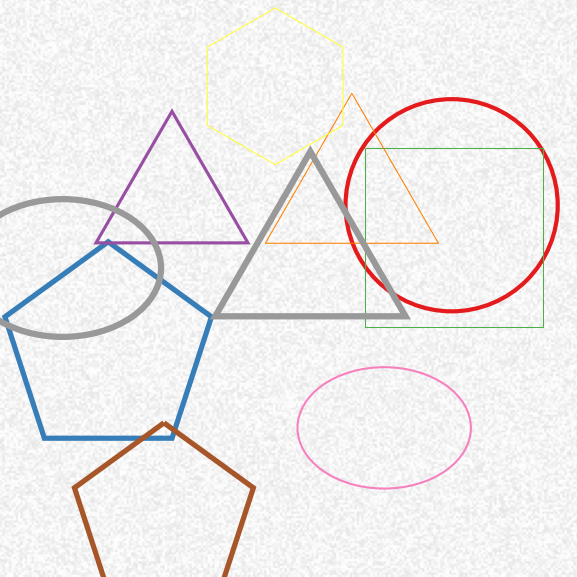[{"shape": "circle", "thickness": 2, "radius": 0.92, "center": [0.782, 0.644]}, {"shape": "pentagon", "thickness": 2.5, "radius": 0.94, "center": [0.187, 0.392]}, {"shape": "square", "thickness": 0.5, "radius": 0.77, "center": [0.786, 0.588]}, {"shape": "triangle", "thickness": 1.5, "radius": 0.76, "center": [0.298, 0.655]}, {"shape": "triangle", "thickness": 0.5, "radius": 0.87, "center": [0.609, 0.664]}, {"shape": "hexagon", "thickness": 0.5, "radius": 0.68, "center": [0.476, 0.85]}, {"shape": "pentagon", "thickness": 2.5, "radius": 0.81, "center": [0.284, 0.104]}, {"shape": "oval", "thickness": 1, "radius": 0.75, "center": [0.665, 0.258]}, {"shape": "triangle", "thickness": 3, "radius": 0.95, "center": [0.537, 0.547]}, {"shape": "oval", "thickness": 3, "radius": 0.85, "center": [0.108, 0.535]}]